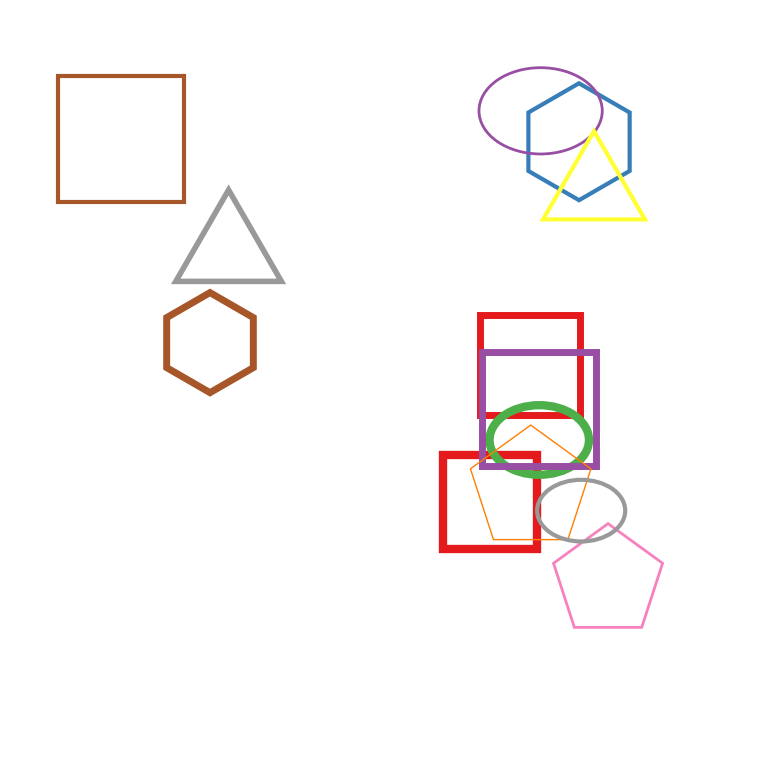[{"shape": "square", "thickness": 2.5, "radius": 0.32, "center": [0.688, 0.526]}, {"shape": "square", "thickness": 3, "radius": 0.3, "center": [0.636, 0.348]}, {"shape": "hexagon", "thickness": 1.5, "radius": 0.38, "center": [0.752, 0.816]}, {"shape": "oval", "thickness": 3, "radius": 0.32, "center": [0.7, 0.429]}, {"shape": "oval", "thickness": 1, "radius": 0.4, "center": [0.702, 0.856]}, {"shape": "square", "thickness": 2.5, "radius": 0.37, "center": [0.7, 0.469]}, {"shape": "pentagon", "thickness": 0.5, "radius": 0.41, "center": [0.689, 0.366]}, {"shape": "triangle", "thickness": 1.5, "radius": 0.38, "center": [0.771, 0.753]}, {"shape": "square", "thickness": 1.5, "radius": 0.41, "center": [0.157, 0.819]}, {"shape": "hexagon", "thickness": 2.5, "radius": 0.32, "center": [0.273, 0.555]}, {"shape": "pentagon", "thickness": 1, "radius": 0.37, "center": [0.79, 0.246]}, {"shape": "oval", "thickness": 1.5, "radius": 0.29, "center": [0.755, 0.337]}, {"shape": "triangle", "thickness": 2, "radius": 0.4, "center": [0.297, 0.674]}]